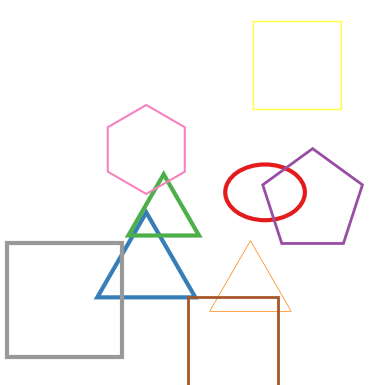[{"shape": "oval", "thickness": 3, "radius": 0.52, "center": [0.688, 0.5]}, {"shape": "triangle", "thickness": 3, "radius": 0.74, "center": [0.38, 0.301]}, {"shape": "triangle", "thickness": 3, "radius": 0.53, "center": [0.425, 0.441]}, {"shape": "pentagon", "thickness": 2, "radius": 0.68, "center": [0.812, 0.478]}, {"shape": "triangle", "thickness": 0.5, "radius": 0.61, "center": [0.65, 0.253]}, {"shape": "square", "thickness": 1, "radius": 0.57, "center": [0.771, 0.831]}, {"shape": "square", "thickness": 2, "radius": 0.59, "center": [0.606, 0.112]}, {"shape": "hexagon", "thickness": 1.5, "radius": 0.58, "center": [0.38, 0.612]}, {"shape": "square", "thickness": 3, "radius": 0.74, "center": [0.168, 0.22]}]